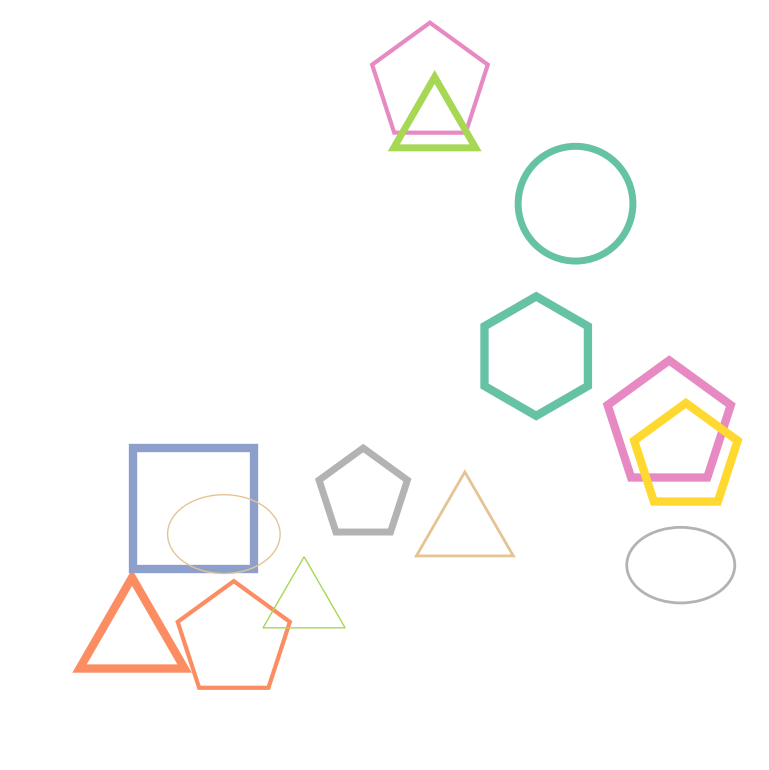[{"shape": "circle", "thickness": 2.5, "radius": 0.37, "center": [0.747, 0.735]}, {"shape": "hexagon", "thickness": 3, "radius": 0.39, "center": [0.696, 0.537]}, {"shape": "pentagon", "thickness": 1.5, "radius": 0.38, "center": [0.304, 0.169]}, {"shape": "triangle", "thickness": 3, "radius": 0.39, "center": [0.172, 0.171]}, {"shape": "square", "thickness": 3, "radius": 0.39, "center": [0.251, 0.34]}, {"shape": "pentagon", "thickness": 1.5, "radius": 0.39, "center": [0.558, 0.892]}, {"shape": "pentagon", "thickness": 3, "radius": 0.42, "center": [0.869, 0.448]}, {"shape": "triangle", "thickness": 2.5, "radius": 0.31, "center": [0.564, 0.839]}, {"shape": "triangle", "thickness": 0.5, "radius": 0.31, "center": [0.395, 0.215]}, {"shape": "pentagon", "thickness": 3, "radius": 0.35, "center": [0.891, 0.406]}, {"shape": "triangle", "thickness": 1, "radius": 0.36, "center": [0.604, 0.314]}, {"shape": "oval", "thickness": 0.5, "radius": 0.37, "center": [0.291, 0.306]}, {"shape": "oval", "thickness": 1, "radius": 0.35, "center": [0.884, 0.266]}, {"shape": "pentagon", "thickness": 2.5, "radius": 0.3, "center": [0.472, 0.358]}]